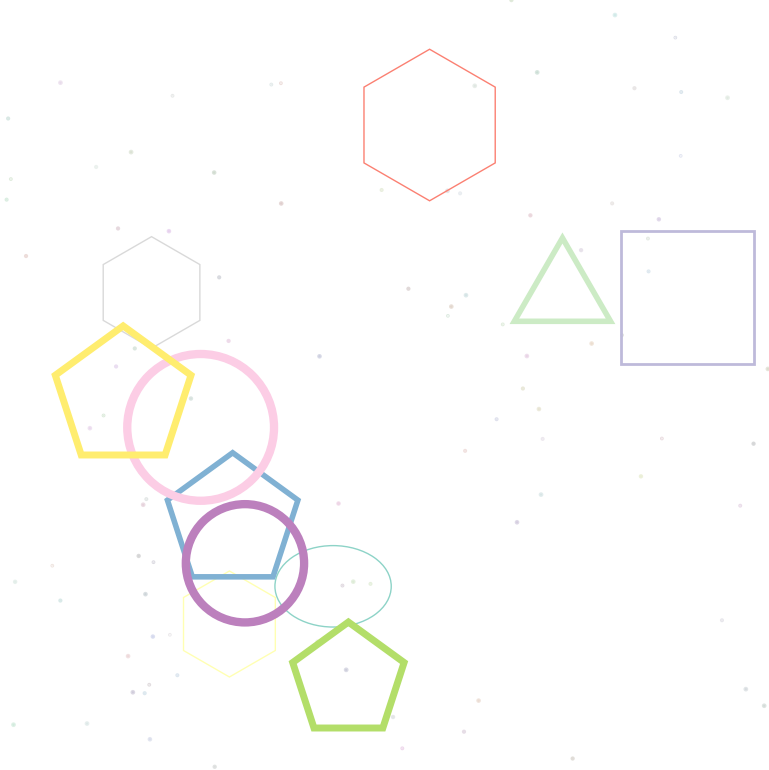[{"shape": "oval", "thickness": 0.5, "radius": 0.38, "center": [0.433, 0.239]}, {"shape": "hexagon", "thickness": 0.5, "radius": 0.34, "center": [0.298, 0.19]}, {"shape": "square", "thickness": 1, "radius": 0.43, "center": [0.892, 0.614]}, {"shape": "hexagon", "thickness": 0.5, "radius": 0.49, "center": [0.558, 0.838]}, {"shape": "pentagon", "thickness": 2, "radius": 0.45, "center": [0.302, 0.323]}, {"shape": "pentagon", "thickness": 2.5, "radius": 0.38, "center": [0.452, 0.116]}, {"shape": "circle", "thickness": 3, "radius": 0.48, "center": [0.261, 0.445]}, {"shape": "hexagon", "thickness": 0.5, "radius": 0.36, "center": [0.197, 0.62]}, {"shape": "circle", "thickness": 3, "radius": 0.38, "center": [0.318, 0.268]}, {"shape": "triangle", "thickness": 2, "radius": 0.36, "center": [0.73, 0.619]}, {"shape": "pentagon", "thickness": 2.5, "radius": 0.46, "center": [0.16, 0.484]}]